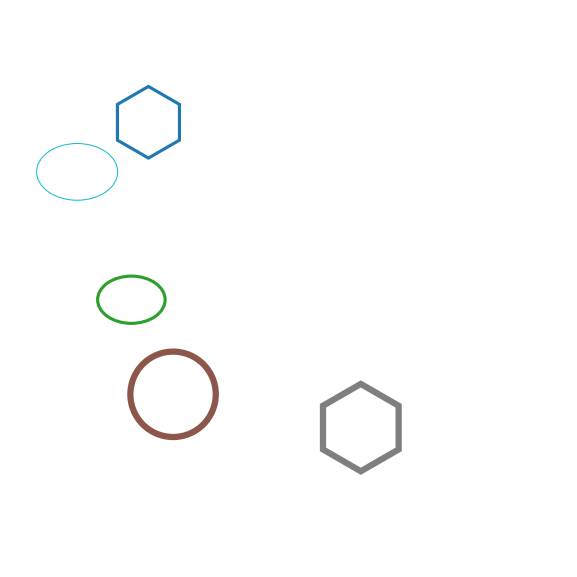[{"shape": "hexagon", "thickness": 1.5, "radius": 0.31, "center": [0.257, 0.787]}, {"shape": "oval", "thickness": 1.5, "radius": 0.29, "center": [0.227, 0.48]}, {"shape": "circle", "thickness": 3, "radius": 0.37, "center": [0.3, 0.316]}, {"shape": "hexagon", "thickness": 3, "radius": 0.38, "center": [0.625, 0.259]}, {"shape": "oval", "thickness": 0.5, "radius": 0.35, "center": [0.134, 0.702]}]